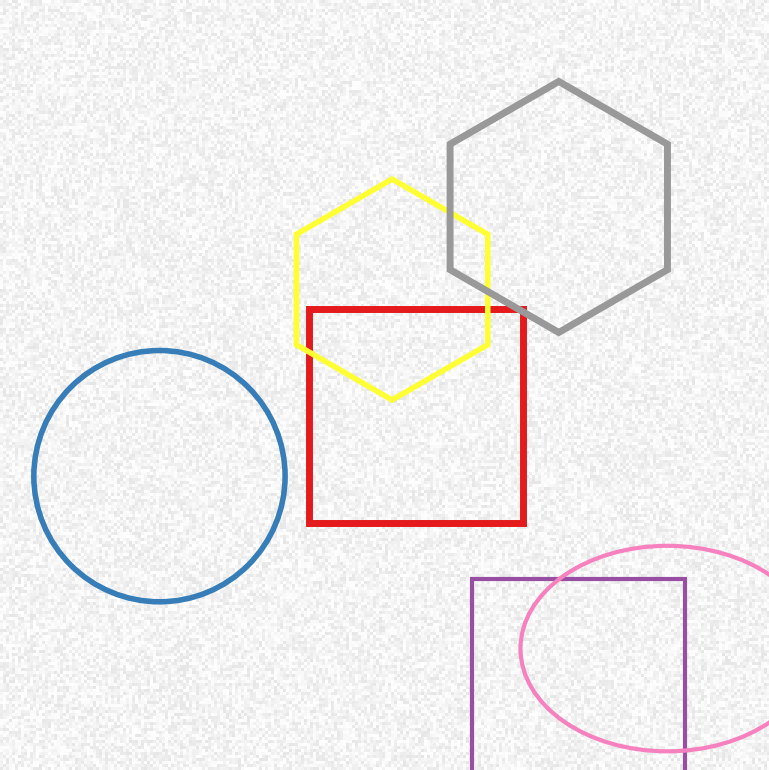[{"shape": "square", "thickness": 2.5, "radius": 0.7, "center": [0.54, 0.459]}, {"shape": "circle", "thickness": 2, "radius": 0.82, "center": [0.207, 0.382]}, {"shape": "square", "thickness": 1.5, "radius": 0.69, "center": [0.751, 0.11]}, {"shape": "hexagon", "thickness": 2, "radius": 0.72, "center": [0.509, 0.624]}, {"shape": "oval", "thickness": 1.5, "radius": 0.95, "center": [0.867, 0.158]}, {"shape": "hexagon", "thickness": 2.5, "radius": 0.81, "center": [0.726, 0.731]}]